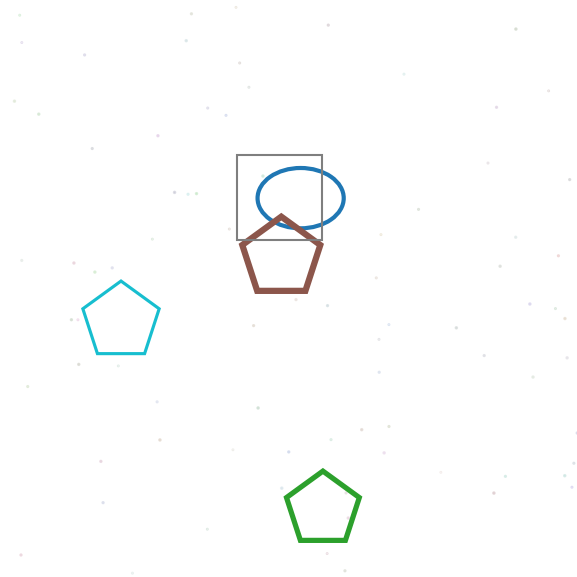[{"shape": "oval", "thickness": 2, "radius": 0.37, "center": [0.521, 0.656]}, {"shape": "pentagon", "thickness": 2.5, "radius": 0.33, "center": [0.559, 0.117]}, {"shape": "pentagon", "thickness": 3, "radius": 0.36, "center": [0.487, 0.553]}, {"shape": "square", "thickness": 1, "radius": 0.37, "center": [0.484, 0.657]}, {"shape": "pentagon", "thickness": 1.5, "radius": 0.35, "center": [0.21, 0.443]}]